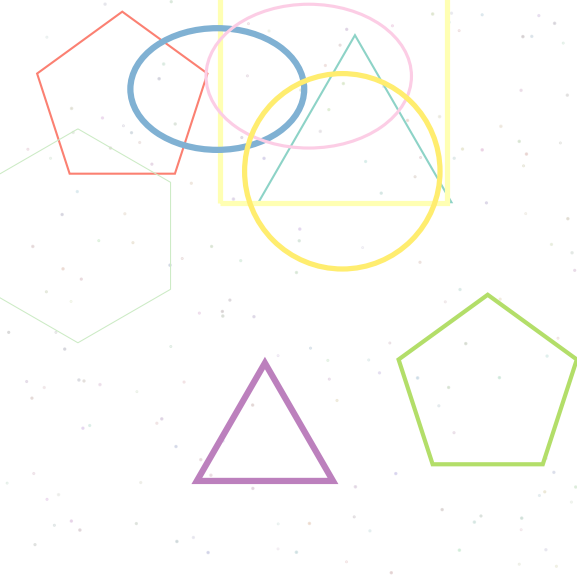[{"shape": "triangle", "thickness": 1, "radius": 0.96, "center": [0.615, 0.745]}, {"shape": "square", "thickness": 2.5, "radius": 0.98, "center": [0.577, 0.844]}, {"shape": "pentagon", "thickness": 1, "radius": 0.78, "center": [0.212, 0.824]}, {"shape": "oval", "thickness": 3, "radius": 0.75, "center": [0.376, 0.845]}, {"shape": "pentagon", "thickness": 2, "radius": 0.81, "center": [0.845, 0.326]}, {"shape": "oval", "thickness": 1.5, "radius": 0.89, "center": [0.535, 0.867]}, {"shape": "triangle", "thickness": 3, "radius": 0.68, "center": [0.459, 0.234]}, {"shape": "hexagon", "thickness": 0.5, "radius": 0.93, "center": [0.135, 0.591]}, {"shape": "circle", "thickness": 2.5, "radius": 0.85, "center": [0.593, 0.703]}]